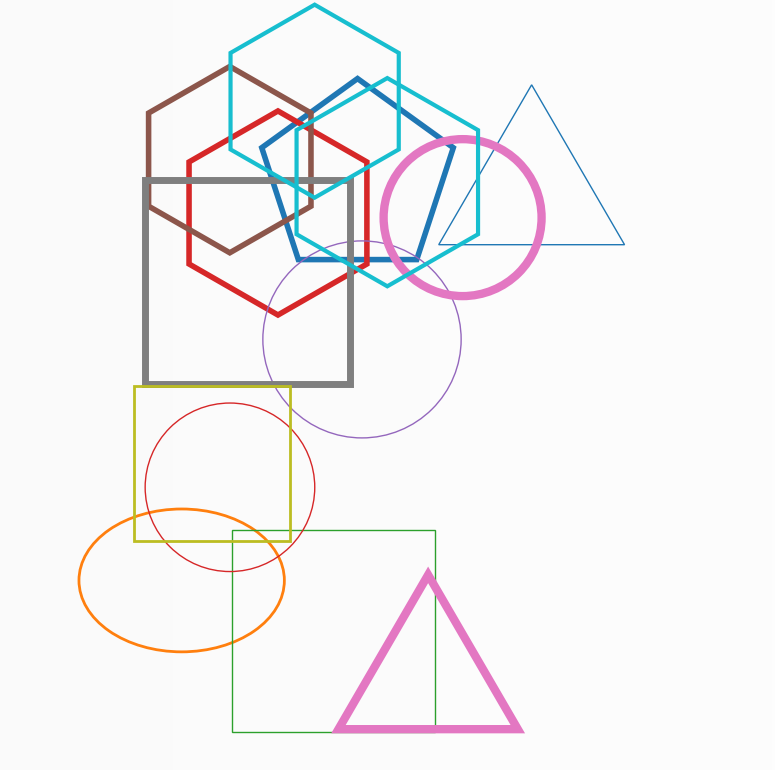[{"shape": "triangle", "thickness": 0.5, "radius": 0.69, "center": [0.686, 0.751]}, {"shape": "pentagon", "thickness": 2, "radius": 0.65, "center": [0.461, 0.768]}, {"shape": "oval", "thickness": 1, "radius": 0.66, "center": [0.234, 0.246]}, {"shape": "square", "thickness": 0.5, "radius": 0.66, "center": [0.43, 0.18]}, {"shape": "circle", "thickness": 0.5, "radius": 0.55, "center": [0.297, 0.367]}, {"shape": "hexagon", "thickness": 2, "radius": 0.66, "center": [0.359, 0.723]}, {"shape": "circle", "thickness": 0.5, "radius": 0.64, "center": [0.467, 0.559]}, {"shape": "hexagon", "thickness": 2, "radius": 0.6, "center": [0.296, 0.793]}, {"shape": "circle", "thickness": 3, "radius": 0.51, "center": [0.597, 0.717]}, {"shape": "triangle", "thickness": 3, "radius": 0.67, "center": [0.552, 0.12]}, {"shape": "square", "thickness": 2.5, "radius": 0.66, "center": [0.32, 0.633]}, {"shape": "square", "thickness": 1, "radius": 0.5, "center": [0.274, 0.399]}, {"shape": "hexagon", "thickness": 1.5, "radius": 0.68, "center": [0.5, 0.763]}, {"shape": "hexagon", "thickness": 1.5, "radius": 0.63, "center": [0.406, 0.869]}]